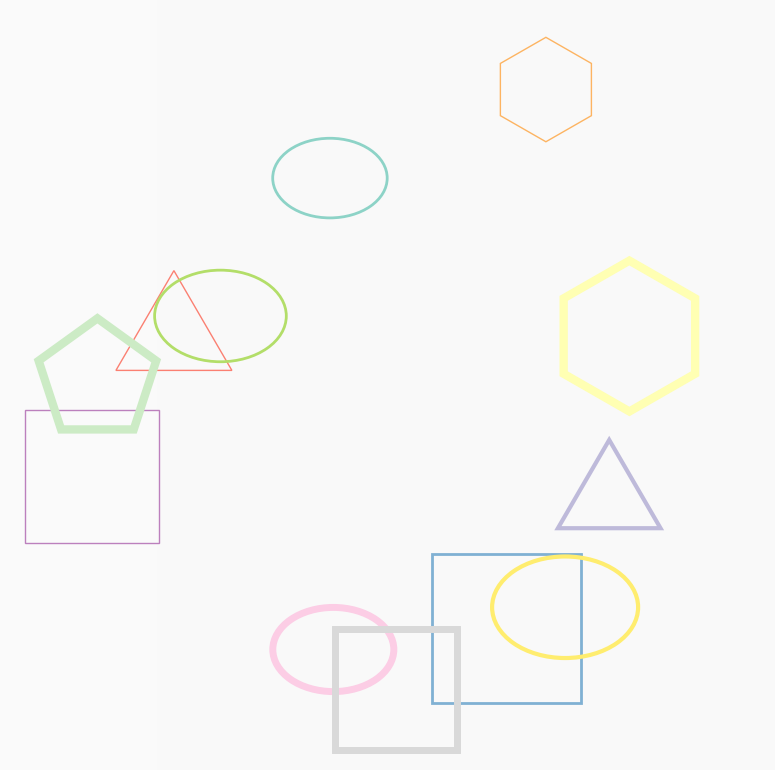[{"shape": "oval", "thickness": 1, "radius": 0.37, "center": [0.426, 0.769]}, {"shape": "hexagon", "thickness": 3, "radius": 0.49, "center": [0.812, 0.564]}, {"shape": "triangle", "thickness": 1.5, "radius": 0.38, "center": [0.786, 0.352]}, {"shape": "triangle", "thickness": 0.5, "radius": 0.43, "center": [0.224, 0.562]}, {"shape": "square", "thickness": 1, "radius": 0.48, "center": [0.654, 0.184]}, {"shape": "hexagon", "thickness": 0.5, "radius": 0.34, "center": [0.704, 0.884]}, {"shape": "oval", "thickness": 1, "radius": 0.42, "center": [0.284, 0.59]}, {"shape": "oval", "thickness": 2.5, "radius": 0.39, "center": [0.43, 0.156]}, {"shape": "square", "thickness": 2.5, "radius": 0.39, "center": [0.511, 0.105]}, {"shape": "square", "thickness": 0.5, "radius": 0.43, "center": [0.119, 0.381]}, {"shape": "pentagon", "thickness": 3, "radius": 0.4, "center": [0.126, 0.507]}, {"shape": "oval", "thickness": 1.5, "radius": 0.47, "center": [0.729, 0.211]}]